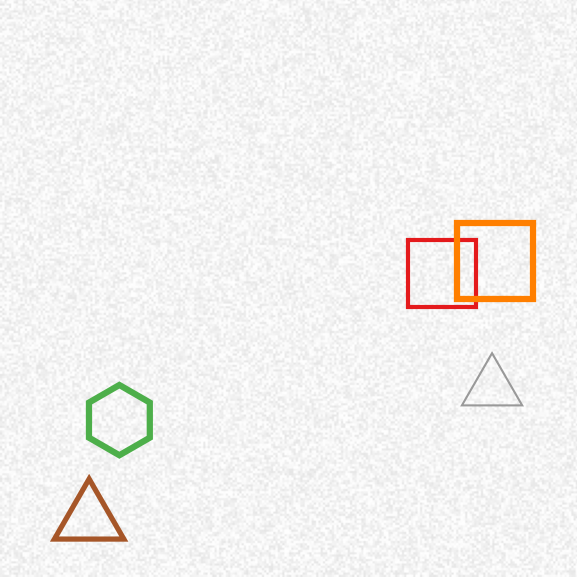[{"shape": "square", "thickness": 2, "radius": 0.29, "center": [0.765, 0.525]}, {"shape": "hexagon", "thickness": 3, "radius": 0.3, "center": [0.207, 0.272]}, {"shape": "square", "thickness": 3, "radius": 0.33, "center": [0.858, 0.547]}, {"shape": "triangle", "thickness": 2.5, "radius": 0.35, "center": [0.154, 0.1]}, {"shape": "triangle", "thickness": 1, "radius": 0.3, "center": [0.852, 0.327]}]